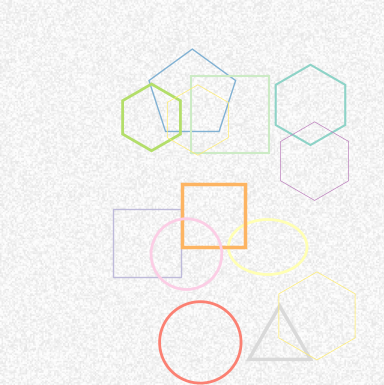[{"shape": "hexagon", "thickness": 1.5, "radius": 0.52, "center": [0.806, 0.728]}, {"shape": "oval", "thickness": 2, "radius": 0.51, "center": [0.695, 0.358]}, {"shape": "square", "thickness": 1, "radius": 0.44, "center": [0.382, 0.368]}, {"shape": "circle", "thickness": 2, "radius": 0.53, "center": [0.52, 0.111]}, {"shape": "pentagon", "thickness": 1, "radius": 0.59, "center": [0.5, 0.754]}, {"shape": "square", "thickness": 2.5, "radius": 0.41, "center": [0.554, 0.44]}, {"shape": "hexagon", "thickness": 2, "radius": 0.43, "center": [0.394, 0.695]}, {"shape": "circle", "thickness": 2, "radius": 0.46, "center": [0.484, 0.34]}, {"shape": "triangle", "thickness": 2.5, "radius": 0.46, "center": [0.726, 0.113]}, {"shape": "hexagon", "thickness": 0.5, "radius": 0.51, "center": [0.817, 0.581]}, {"shape": "square", "thickness": 1.5, "radius": 0.5, "center": [0.597, 0.703]}, {"shape": "hexagon", "thickness": 0.5, "radius": 0.46, "center": [0.514, 0.688]}, {"shape": "hexagon", "thickness": 0.5, "radius": 0.57, "center": [0.823, 0.18]}]